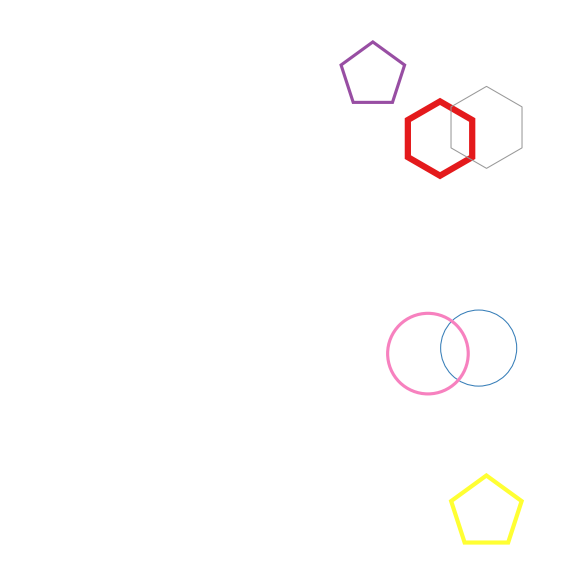[{"shape": "hexagon", "thickness": 3, "radius": 0.32, "center": [0.762, 0.759]}, {"shape": "circle", "thickness": 0.5, "radius": 0.33, "center": [0.829, 0.396]}, {"shape": "pentagon", "thickness": 1.5, "radius": 0.29, "center": [0.646, 0.869]}, {"shape": "pentagon", "thickness": 2, "radius": 0.32, "center": [0.842, 0.112]}, {"shape": "circle", "thickness": 1.5, "radius": 0.35, "center": [0.741, 0.387]}, {"shape": "hexagon", "thickness": 0.5, "radius": 0.35, "center": [0.842, 0.779]}]